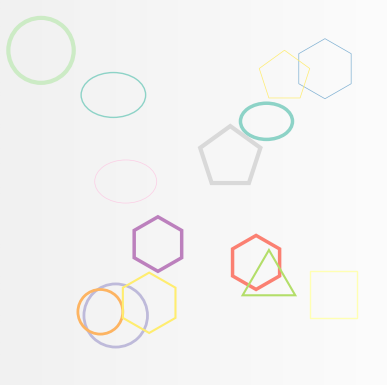[{"shape": "oval", "thickness": 2.5, "radius": 0.34, "center": [0.688, 0.685]}, {"shape": "oval", "thickness": 1, "radius": 0.42, "center": [0.293, 0.753]}, {"shape": "square", "thickness": 1, "radius": 0.3, "center": [0.86, 0.235]}, {"shape": "circle", "thickness": 2, "radius": 0.41, "center": [0.299, 0.181]}, {"shape": "hexagon", "thickness": 2.5, "radius": 0.35, "center": [0.661, 0.318]}, {"shape": "hexagon", "thickness": 0.5, "radius": 0.39, "center": [0.839, 0.822]}, {"shape": "circle", "thickness": 2, "radius": 0.29, "center": [0.259, 0.19]}, {"shape": "triangle", "thickness": 1.5, "radius": 0.39, "center": [0.694, 0.272]}, {"shape": "oval", "thickness": 0.5, "radius": 0.4, "center": [0.324, 0.529]}, {"shape": "pentagon", "thickness": 3, "radius": 0.41, "center": [0.594, 0.591]}, {"shape": "hexagon", "thickness": 2.5, "radius": 0.35, "center": [0.408, 0.366]}, {"shape": "circle", "thickness": 3, "radius": 0.42, "center": [0.106, 0.869]}, {"shape": "hexagon", "thickness": 1.5, "radius": 0.39, "center": [0.385, 0.214]}, {"shape": "pentagon", "thickness": 0.5, "radius": 0.34, "center": [0.734, 0.801]}]